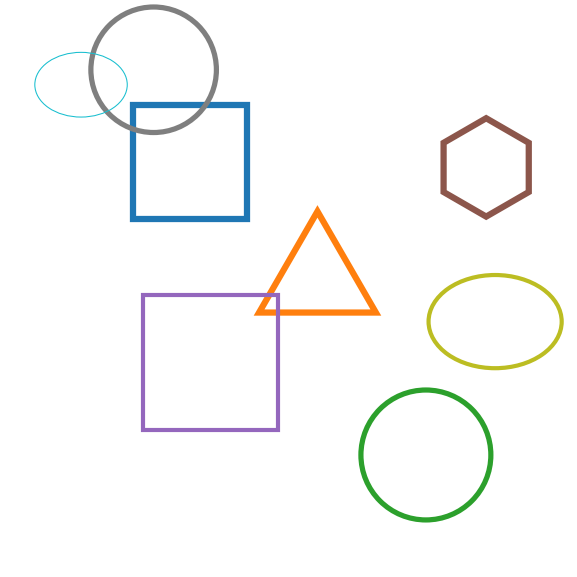[{"shape": "square", "thickness": 3, "radius": 0.49, "center": [0.329, 0.719]}, {"shape": "triangle", "thickness": 3, "radius": 0.58, "center": [0.55, 0.516]}, {"shape": "circle", "thickness": 2.5, "radius": 0.56, "center": [0.737, 0.211]}, {"shape": "square", "thickness": 2, "radius": 0.58, "center": [0.364, 0.371]}, {"shape": "hexagon", "thickness": 3, "radius": 0.43, "center": [0.842, 0.709]}, {"shape": "circle", "thickness": 2.5, "radius": 0.54, "center": [0.266, 0.878]}, {"shape": "oval", "thickness": 2, "radius": 0.58, "center": [0.857, 0.442]}, {"shape": "oval", "thickness": 0.5, "radius": 0.4, "center": [0.14, 0.852]}]